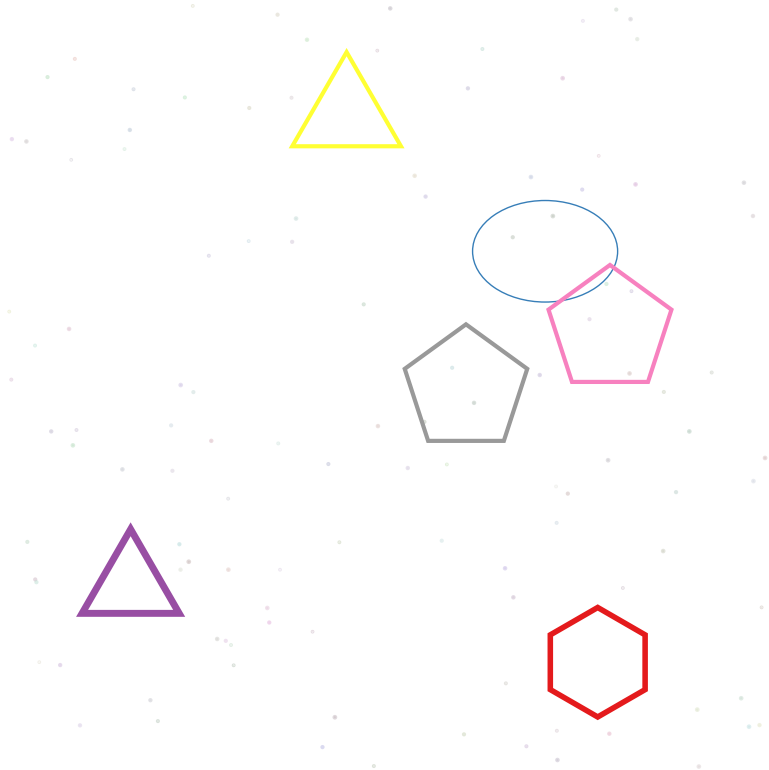[{"shape": "hexagon", "thickness": 2, "radius": 0.36, "center": [0.776, 0.14]}, {"shape": "oval", "thickness": 0.5, "radius": 0.47, "center": [0.708, 0.674]}, {"shape": "triangle", "thickness": 2.5, "radius": 0.36, "center": [0.17, 0.24]}, {"shape": "triangle", "thickness": 1.5, "radius": 0.41, "center": [0.45, 0.851]}, {"shape": "pentagon", "thickness": 1.5, "radius": 0.42, "center": [0.792, 0.572]}, {"shape": "pentagon", "thickness": 1.5, "radius": 0.42, "center": [0.605, 0.495]}]